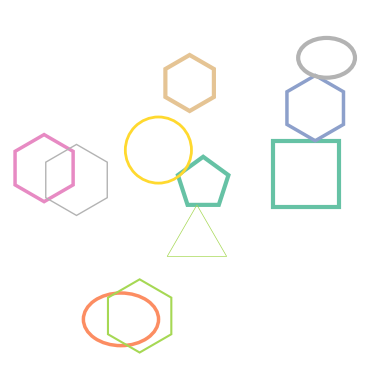[{"shape": "pentagon", "thickness": 3, "radius": 0.35, "center": [0.528, 0.524]}, {"shape": "square", "thickness": 3, "radius": 0.43, "center": [0.795, 0.549]}, {"shape": "oval", "thickness": 2.5, "radius": 0.49, "center": [0.314, 0.171]}, {"shape": "hexagon", "thickness": 2.5, "radius": 0.42, "center": [0.819, 0.719]}, {"shape": "hexagon", "thickness": 2.5, "radius": 0.44, "center": [0.115, 0.563]}, {"shape": "hexagon", "thickness": 1.5, "radius": 0.48, "center": [0.363, 0.179]}, {"shape": "triangle", "thickness": 0.5, "radius": 0.45, "center": [0.511, 0.379]}, {"shape": "circle", "thickness": 2, "radius": 0.43, "center": [0.411, 0.61]}, {"shape": "hexagon", "thickness": 3, "radius": 0.36, "center": [0.493, 0.784]}, {"shape": "hexagon", "thickness": 1, "radius": 0.46, "center": [0.199, 0.533]}, {"shape": "oval", "thickness": 3, "radius": 0.37, "center": [0.848, 0.85]}]